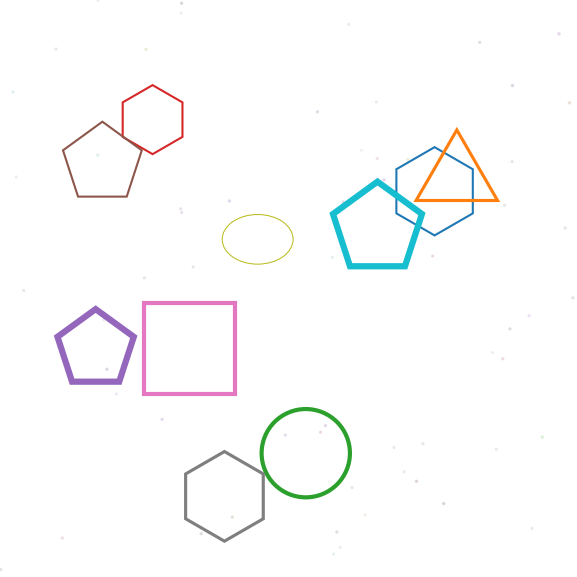[{"shape": "hexagon", "thickness": 1, "radius": 0.38, "center": [0.753, 0.668]}, {"shape": "triangle", "thickness": 1.5, "radius": 0.41, "center": [0.791, 0.693]}, {"shape": "circle", "thickness": 2, "radius": 0.38, "center": [0.529, 0.214]}, {"shape": "hexagon", "thickness": 1, "radius": 0.3, "center": [0.264, 0.792]}, {"shape": "pentagon", "thickness": 3, "radius": 0.35, "center": [0.166, 0.394]}, {"shape": "pentagon", "thickness": 1, "radius": 0.36, "center": [0.177, 0.717]}, {"shape": "square", "thickness": 2, "radius": 0.39, "center": [0.328, 0.395]}, {"shape": "hexagon", "thickness": 1.5, "radius": 0.39, "center": [0.389, 0.14]}, {"shape": "oval", "thickness": 0.5, "radius": 0.31, "center": [0.446, 0.585]}, {"shape": "pentagon", "thickness": 3, "radius": 0.4, "center": [0.654, 0.604]}]